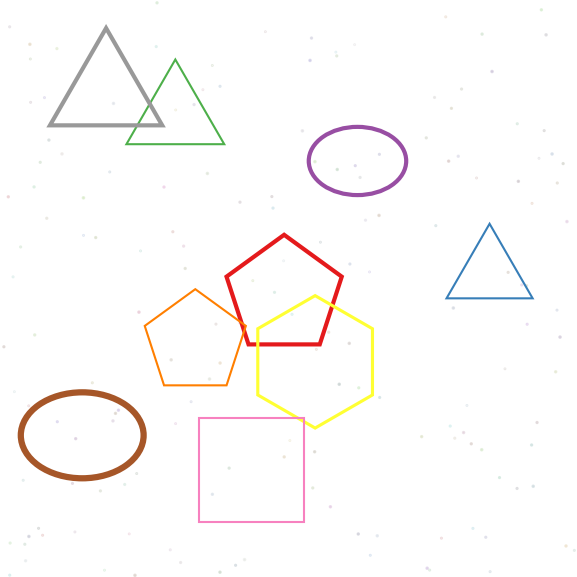[{"shape": "pentagon", "thickness": 2, "radius": 0.52, "center": [0.492, 0.488]}, {"shape": "triangle", "thickness": 1, "radius": 0.43, "center": [0.848, 0.526]}, {"shape": "triangle", "thickness": 1, "radius": 0.49, "center": [0.304, 0.798]}, {"shape": "oval", "thickness": 2, "radius": 0.42, "center": [0.619, 0.72]}, {"shape": "pentagon", "thickness": 1, "radius": 0.46, "center": [0.338, 0.406]}, {"shape": "hexagon", "thickness": 1.5, "radius": 0.57, "center": [0.546, 0.373]}, {"shape": "oval", "thickness": 3, "radius": 0.53, "center": [0.142, 0.245]}, {"shape": "square", "thickness": 1, "radius": 0.45, "center": [0.435, 0.185]}, {"shape": "triangle", "thickness": 2, "radius": 0.56, "center": [0.184, 0.838]}]